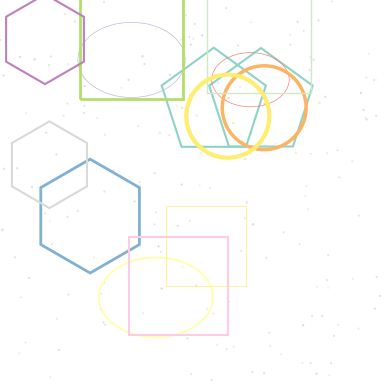[{"shape": "pentagon", "thickness": 1.5, "radius": 0.71, "center": [0.555, 0.734]}, {"shape": "pentagon", "thickness": 1.5, "radius": 0.71, "center": [0.678, 0.734]}, {"shape": "oval", "thickness": 1.5, "radius": 0.74, "center": [0.405, 0.228]}, {"shape": "oval", "thickness": 0.5, "radius": 0.7, "center": [0.342, 0.844]}, {"shape": "oval", "thickness": 0.5, "radius": 0.5, "center": [0.65, 0.793]}, {"shape": "hexagon", "thickness": 2, "radius": 0.74, "center": [0.234, 0.439]}, {"shape": "circle", "thickness": 2.5, "radius": 0.54, "center": [0.686, 0.72]}, {"shape": "square", "thickness": 2, "radius": 0.67, "center": [0.341, 0.878]}, {"shape": "square", "thickness": 1.5, "radius": 0.64, "center": [0.464, 0.257]}, {"shape": "hexagon", "thickness": 1.5, "radius": 0.56, "center": [0.128, 0.572]}, {"shape": "hexagon", "thickness": 1.5, "radius": 0.58, "center": [0.117, 0.898]}, {"shape": "square", "thickness": 1, "radius": 0.67, "center": [0.673, 0.891]}, {"shape": "circle", "thickness": 3, "radius": 0.54, "center": [0.592, 0.698]}, {"shape": "square", "thickness": 0.5, "radius": 0.52, "center": [0.535, 0.361]}]